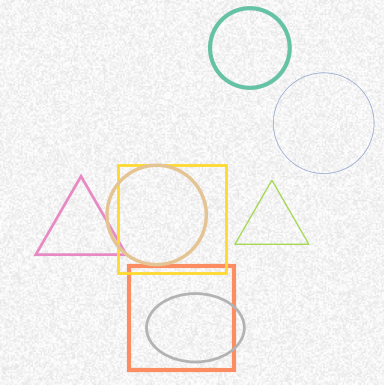[{"shape": "circle", "thickness": 3, "radius": 0.52, "center": [0.649, 0.875]}, {"shape": "square", "thickness": 3, "radius": 0.68, "center": [0.472, 0.175]}, {"shape": "circle", "thickness": 0.5, "radius": 0.65, "center": [0.841, 0.68]}, {"shape": "triangle", "thickness": 2, "radius": 0.68, "center": [0.21, 0.406]}, {"shape": "triangle", "thickness": 1, "radius": 0.55, "center": [0.706, 0.421]}, {"shape": "square", "thickness": 2, "radius": 0.7, "center": [0.448, 0.431]}, {"shape": "circle", "thickness": 2.5, "radius": 0.64, "center": [0.407, 0.442]}, {"shape": "oval", "thickness": 2, "radius": 0.63, "center": [0.508, 0.149]}]